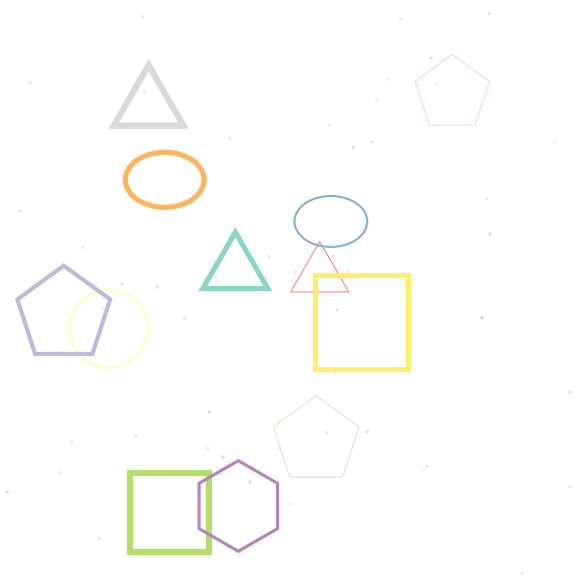[{"shape": "triangle", "thickness": 2.5, "radius": 0.33, "center": [0.408, 0.532]}, {"shape": "circle", "thickness": 1, "radius": 0.34, "center": [0.188, 0.43]}, {"shape": "pentagon", "thickness": 2, "radius": 0.42, "center": [0.11, 0.455]}, {"shape": "triangle", "thickness": 0.5, "radius": 0.29, "center": [0.554, 0.523]}, {"shape": "oval", "thickness": 1, "radius": 0.31, "center": [0.573, 0.616]}, {"shape": "oval", "thickness": 2.5, "radius": 0.34, "center": [0.285, 0.688]}, {"shape": "square", "thickness": 3, "radius": 0.34, "center": [0.293, 0.111]}, {"shape": "pentagon", "thickness": 0.5, "radius": 0.34, "center": [0.783, 0.837]}, {"shape": "triangle", "thickness": 3, "radius": 0.35, "center": [0.257, 0.816]}, {"shape": "hexagon", "thickness": 1.5, "radius": 0.39, "center": [0.413, 0.123]}, {"shape": "pentagon", "thickness": 0.5, "radius": 0.39, "center": [0.548, 0.236]}, {"shape": "square", "thickness": 2.5, "radius": 0.4, "center": [0.626, 0.441]}]